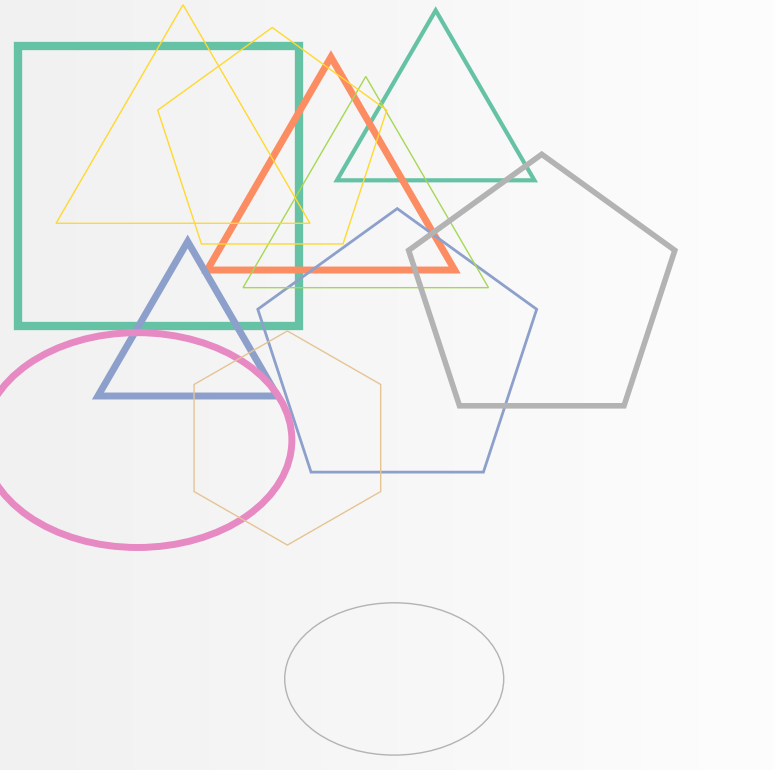[{"shape": "triangle", "thickness": 1.5, "radius": 0.74, "center": [0.562, 0.839]}, {"shape": "square", "thickness": 3, "radius": 0.91, "center": [0.205, 0.759]}, {"shape": "triangle", "thickness": 2.5, "radius": 0.92, "center": [0.427, 0.741]}, {"shape": "pentagon", "thickness": 1, "radius": 0.95, "center": [0.513, 0.54]}, {"shape": "triangle", "thickness": 2.5, "radius": 0.67, "center": [0.242, 0.553]}, {"shape": "oval", "thickness": 2.5, "radius": 1.0, "center": [0.177, 0.428]}, {"shape": "triangle", "thickness": 0.5, "radius": 0.91, "center": [0.472, 0.718]}, {"shape": "pentagon", "thickness": 0.5, "radius": 0.78, "center": [0.351, 0.809]}, {"shape": "triangle", "thickness": 0.5, "radius": 0.95, "center": [0.236, 0.805]}, {"shape": "hexagon", "thickness": 0.5, "radius": 0.7, "center": [0.371, 0.431]}, {"shape": "pentagon", "thickness": 2, "radius": 0.9, "center": [0.699, 0.619]}, {"shape": "oval", "thickness": 0.5, "radius": 0.71, "center": [0.509, 0.118]}]